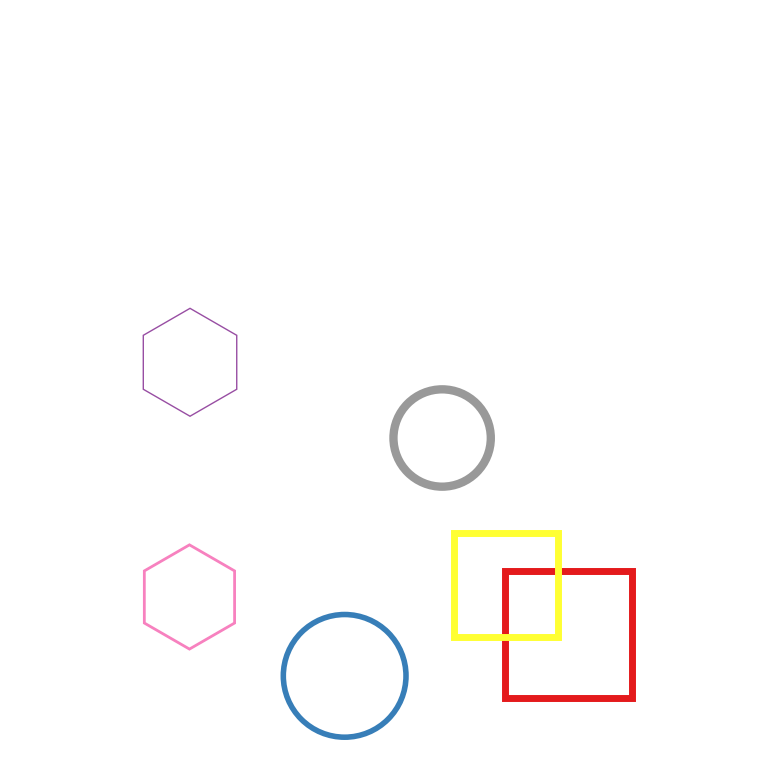[{"shape": "square", "thickness": 2.5, "radius": 0.41, "center": [0.739, 0.176]}, {"shape": "circle", "thickness": 2, "radius": 0.4, "center": [0.448, 0.122]}, {"shape": "hexagon", "thickness": 0.5, "radius": 0.35, "center": [0.247, 0.529]}, {"shape": "square", "thickness": 2.5, "radius": 0.34, "center": [0.657, 0.24]}, {"shape": "hexagon", "thickness": 1, "radius": 0.34, "center": [0.246, 0.225]}, {"shape": "circle", "thickness": 3, "radius": 0.32, "center": [0.574, 0.431]}]